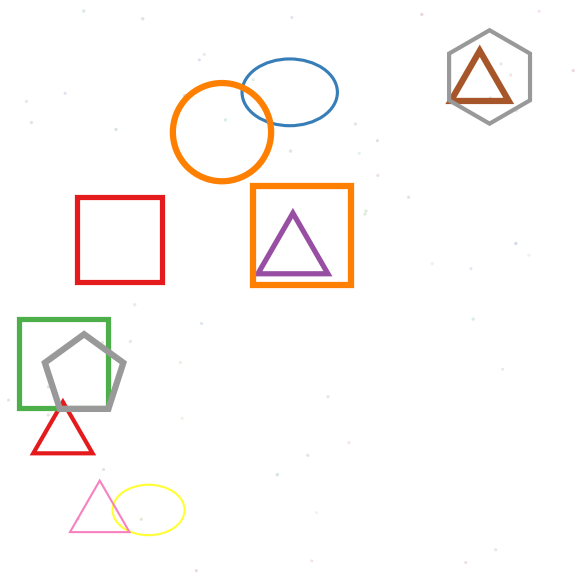[{"shape": "square", "thickness": 2.5, "radius": 0.37, "center": [0.206, 0.585]}, {"shape": "triangle", "thickness": 2, "radius": 0.3, "center": [0.109, 0.244]}, {"shape": "oval", "thickness": 1.5, "radius": 0.41, "center": [0.502, 0.839]}, {"shape": "square", "thickness": 2.5, "radius": 0.38, "center": [0.11, 0.37]}, {"shape": "triangle", "thickness": 2.5, "radius": 0.35, "center": [0.507, 0.56]}, {"shape": "circle", "thickness": 3, "radius": 0.43, "center": [0.384, 0.77]}, {"shape": "square", "thickness": 3, "radius": 0.43, "center": [0.523, 0.592]}, {"shape": "oval", "thickness": 1, "radius": 0.31, "center": [0.257, 0.116]}, {"shape": "triangle", "thickness": 3, "radius": 0.29, "center": [0.831, 0.853]}, {"shape": "triangle", "thickness": 1, "radius": 0.3, "center": [0.173, 0.107]}, {"shape": "hexagon", "thickness": 2, "radius": 0.4, "center": [0.848, 0.866]}, {"shape": "pentagon", "thickness": 3, "radius": 0.36, "center": [0.146, 0.349]}]